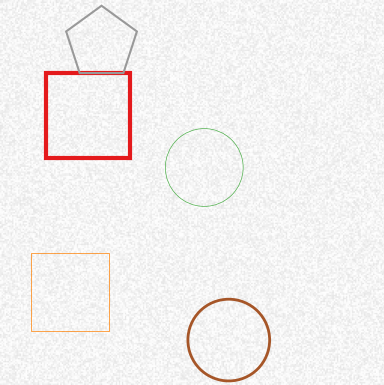[{"shape": "square", "thickness": 3, "radius": 0.55, "center": [0.229, 0.7]}, {"shape": "circle", "thickness": 0.5, "radius": 0.51, "center": [0.531, 0.565]}, {"shape": "square", "thickness": 0.5, "radius": 0.51, "center": [0.183, 0.242]}, {"shape": "circle", "thickness": 2, "radius": 0.53, "center": [0.594, 0.117]}, {"shape": "pentagon", "thickness": 1.5, "radius": 0.48, "center": [0.264, 0.888]}]